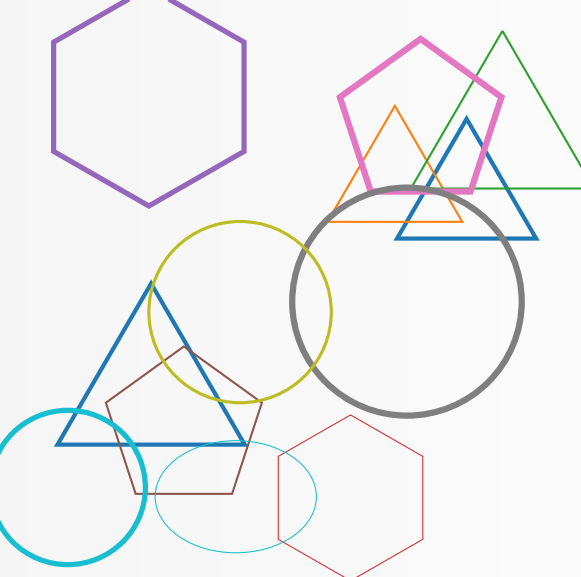[{"shape": "triangle", "thickness": 2, "radius": 0.69, "center": [0.803, 0.655]}, {"shape": "triangle", "thickness": 2, "radius": 0.93, "center": [0.26, 0.322]}, {"shape": "triangle", "thickness": 1, "radius": 0.67, "center": [0.679, 0.682]}, {"shape": "triangle", "thickness": 1, "radius": 0.91, "center": [0.864, 0.764]}, {"shape": "hexagon", "thickness": 0.5, "radius": 0.72, "center": [0.603, 0.137]}, {"shape": "hexagon", "thickness": 2.5, "radius": 0.95, "center": [0.256, 0.832]}, {"shape": "pentagon", "thickness": 1, "radius": 0.71, "center": [0.316, 0.258]}, {"shape": "pentagon", "thickness": 3, "radius": 0.73, "center": [0.724, 0.786]}, {"shape": "circle", "thickness": 3, "radius": 0.99, "center": [0.7, 0.477]}, {"shape": "circle", "thickness": 1.5, "radius": 0.78, "center": [0.413, 0.459]}, {"shape": "circle", "thickness": 2.5, "radius": 0.67, "center": [0.116, 0.155]}, {"shape": "oval", "thickness": 0.5, "radius": 0.69, "center": [0.406, 0.139]}]